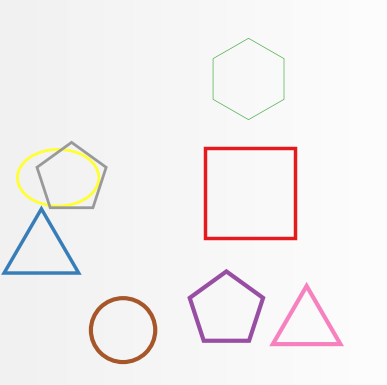[{"shape": "square", "thickness": 2.5, "radius": 0.58, "center": [0.646, 0.497]}, {"shape": "triangle", "thickness": 2.5, "radius": 0.56, "center": [0.107, 0.346]}, {"shape": "hexagon", "thickness": 0.5, "radius": 0.53, "center": [0.641, 0.795]}, {"shape": "pentagon", "thickness": 3, "radius": 0.5, "center": [0.584, 0.195]}, {"shape": "oval", "thickness": 2, "radius": 0.53, "center": [0.15, 0.538]}, {"shape": "circle", "thickness": 3, "radius": 0.42, "center": [0.318, 0.143]}, {"shape": "triangle", "thickness": 3, "radius": 0.5, "center": [0.791, 0.157]}, {"shape": "pentagon", "thickness": 2, "radius": 0.47, "center": [0.185, 0.536]}]